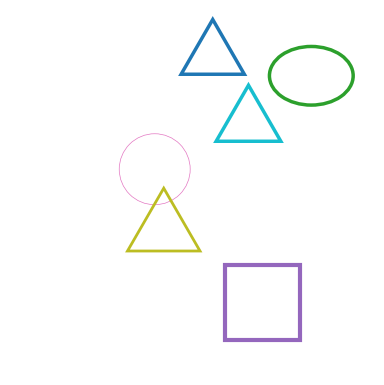[{"shape": "triangle", "thickness": 2.5, "radius": 0.47, "center": [0.553, 0.855]}, {"shape": "oval", "thickness": 2.5, "radius": 0.54, "center": [0.809, 0.803]}, {"shape": "square", "thickness": 3, "radius": 0.48, "center": [0.681, 0.214]}, {"shape": "circle", "thickness": 0.5, "radius": 0.46, "center": [0.402, 0.56]}, {"shape": "triangle", "thickness": 2, "radius": 0.54, "center": [0.425, 0.402]}, {"shape": "triangle", "thickness": 2.5, "radius": 0.48, "center": [0.645, 0.682]}]